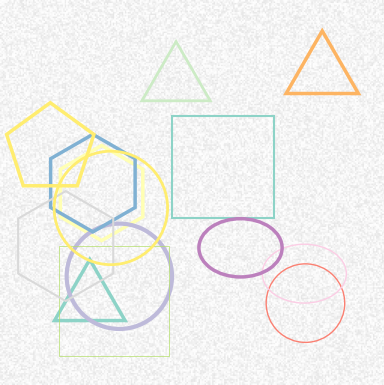[{"shape": "square", "thickness": 1.5, "radius": 0.67, "center": [0.579, 0.566]}, {"shape": "triangle", "thickness": 2.5, "radius": 0.53, "center": [0.233, 0.22]}, {"shape": "hexagon", "thickness": 2.5, "radius": 0.62, "center": [0.264, 0.499]}, {"shape": "circle", "thickness": 3, "radius": 0.68, "center": [0.31, 0.282]}, {"shape": "circle", "thickness": 1, "radius": 0.51, "center": [0.793, 0.213]}, {"shape": "hexagon", "thickness": 2.5, "radius": 0.63, "center": [0.241, 0.524]}, {"shape": "triangle", "thickness": 2.5, "radius": 0.54, "center": [0.837, 0.811]}, {"shape": "square", "thickness": 0.5, "radius": 0.72, "center": [0.296, 0.218]}, {"shape": "oval", "thickness": 1, "radius": 0.55, "center": [0.79, 0.289]}, {"shape": "hexagon", "thickness": 1.5, "radius": 0.71, "center": [0.171, 0.361]}, {"shape": "oval", "thickness": 2.5, "radius": 0.54, "center": [0.625, 0.356]}, {"shape": "triangle", "thickness": 2, "radius": 0.51, "center": [0.457, 0.789]}, {"shape": "pentagon", "thickness": 2.5, "radius": 0.6, "center": [0.131, 0.614]}, {"shape": "circle", "thickness": 2, "radius": 0.74, "center": [0.288, 0.46]}]